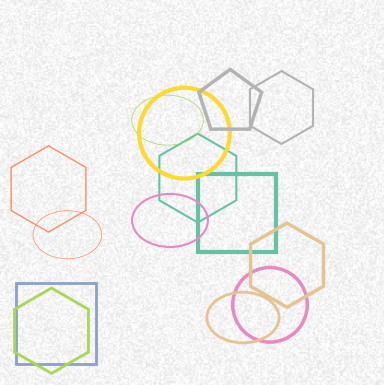[{"shape": "hexagon", "thickness": 1.5, "radius": 0.58, "center": [0.514, 0.537]}, {"shape": "square", "thickness": 3, "radius": 0.51, "center": [0.616, 0.447]}, {"shape": "oval", "thickness": 0.5, "radius": 0.45, "center": [0.175, 0.39]}, {"shape": "hexagon", "thickness": 1, "radius": 0.56, "center": [0.126, 0.509]}, {"shape": "square", "thickness": 2, "radius": 0.52, "center": [0.145, 0.159]}, {"shape": "circle", "thickness": 2.5, "radius": 0.48, "center": [0.701, 0.208]}, {"shape": "oval", "thickness": 1.5, "radius": 0.49, "center": [0.442, 0.427]}, {"shape": "oval", "thickness": 0.5, "radius": 0.46, "center": [0.435, 0.688]}, {"shape": "hexagon", "thickness": 2, "radius": 0.55, "center": [0.134, 0.141]}, {"shape": "circle", "thickness": 3, "radius": 0.59, "center": [0.479, 0.654]}, {"shape": "hexagon", "thickness": 2.5, "radius": 0.55, "center": [0.746, 0.311]}, {"shape": "oval", "thickness": 2, "radius": 0.47, "center": [0.631, 0.175]}, {"shape": "pentagon", "thickness": 2.5, "radius": 0.43, "center": [0.598, 0.734]}, {"shape": "hexagon", "thickness": 1.5, "radius": 0.47, "center": [0.731, 0.721]}]